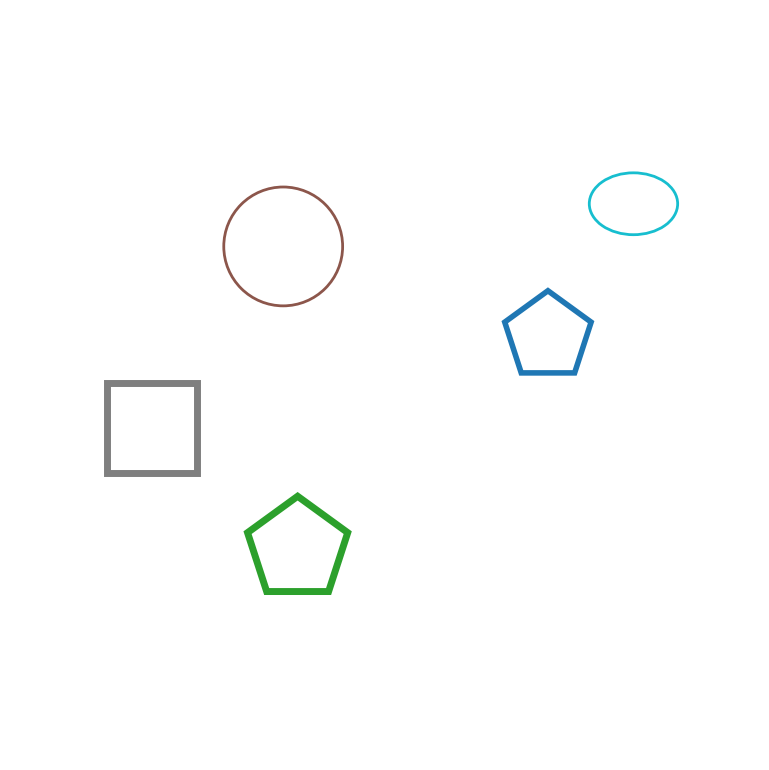[{"shape": "pentagon", "thickness": 2, "radius": 0.29, "center": [0.712, 0.563]}, {"shape": "pentagon", "thickness": 2.5, "radius": 0.34, "center": [0.387, 0.287]}, {"shape": "circle", "thickness": 1, "radius": 0.39, "center": [0.368, 0.68]}, {"shape": "square", "thickness": 2.5, "radius": 0.29, "center": [0.197, 0.444]}, {"shape": "oval", "thickness": 1, "radius": 0.29, "center": [0.823, 0.735]}]